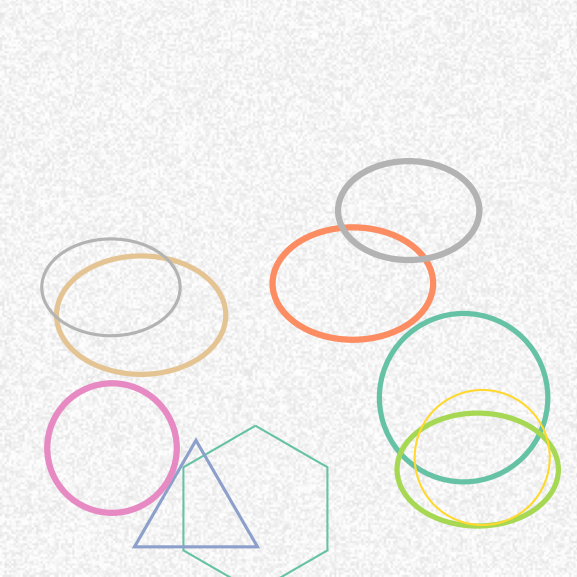[{"shape": "circle", "thickness": 2.5, "radius": 0.73, "center": [0.803, 0.311]}, {"shape": "hexagon", "thickness": 1, "radius": 0.72, "center": [0.442, 0.118]}, {"shape": "oval", "thickness": 3, "radius": 0.7, "center": [0.611, 0.508]}, {"shape": "triangle", "thickness": 1.5, "radius": 0.61, "center": [0.339, 0.114]}, {"shape": "circle", "thickness": 3, "radius": 0.56, "center": [0.194, 0.223]}, {"shape": "oval", "thickness": 2.5, "radius": 0.7, "center": [0.827, 0.186]}, {"shape": "circle", "thickness": 1, "radius": 0.58, "center": [0.835, 0.207]}, {"shape": "oval", "thickness": 2.5, "radius": 0.73, "center": [0.244, 0.453]}, {"shape": "oval", "thickness": 1.5, "radius": 0.6, "center": [0.192, 0.502]}, {"shape": "oval", "thickness": 3, "radius": 0.61, "center": [0.708, 0.634]}]